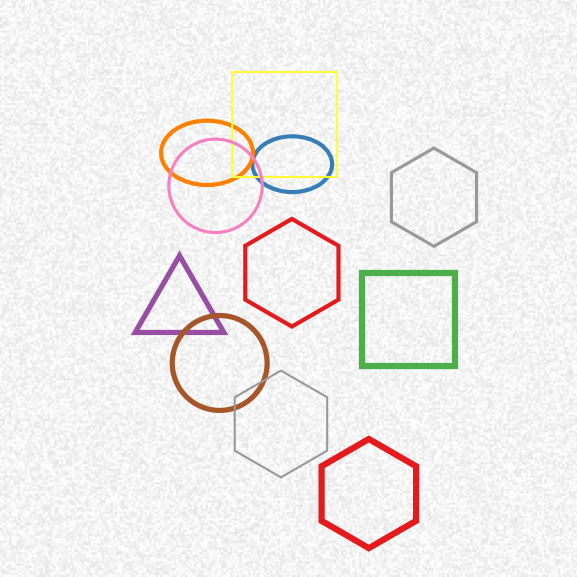[{"shape": "hexagon", "thickness": 2, "radius": 0.47, "center": [0.505, 0.527]}, {"shape": "hexagon", "thickness": 3, "radius": 0.47, "center": [0.639, 0.144]}, {"shape": "oval", "thickness": 2, "radius": 0.34, "center": [0.506, 0.715]}, {"shape": "square", "thickness": 3, "radius": 0.4, "center": [0.707, 0.446]}, {"shape": "triangle", "thickness": 2.5, "radius": 0.44, "center": [0.311, 0.468]}, {"shape": "oval", "thickness": 2, "radius": 0.4, "center": [0.358, 0.734]}, {"shape": "square", "thickness": 1, "radius": 0.46, "center": [0.492, 0.783]}, {"shape": "circle", "thickness": 2.5, "radius": 0.41, "center": [0.38, 0.371]}, {"shape": "circle", "thickness": 1.5, "radius": 0.4, "center": [0.373, 0.677]}, {"shape": "hexagon", "thickness": 1.5, "radius": 0.43, "center": [0.751, 0.658]}, {"shape": "hexagon", "thickness": 1, "radius": 0.46, "center": [0.487, 0.265]}]